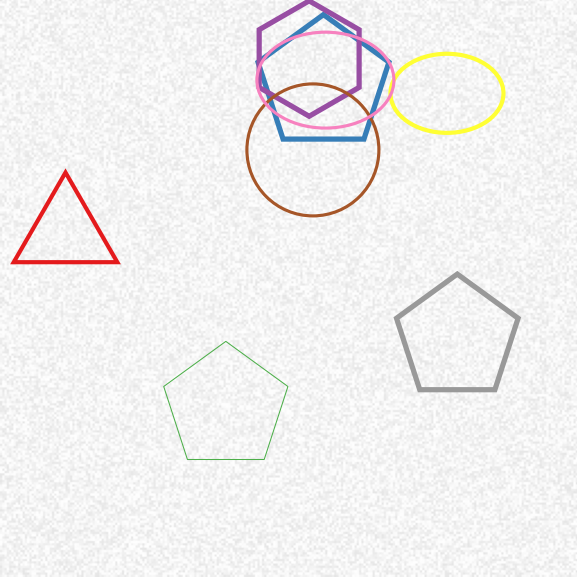[{"shape": "triangle", "thickness": 2, "radius": 0.52, "center": [0.113, 0.597]}, {"shape": "pentagon", "thickness": 2.5, "radius": 0.6, "center": [0.56, 0.855]}, {"shape": "pentagon", "thickness": 0.5, "radius": 0.57, "center": [0.391, 0.295]}, {"shape": "hexagon", "thickness": 2.5, "radius": 0.5, "center": [0.535, 0.898]}, {"shape": "oval", "thickness": 2, "radius": 0.49, "center": [0.774, 0.838]}, {"shape": "circle", "thickness": 1.5, "radius": 0.57, "center": [0.542, 0.74]}, {"shape": "oval", "thickness": 1.5, "radius": 0.59, "center": [0.564, 0.86]}, {"shape": "pentagon", "thickness": 2.5, "radius": 0.55, "center": [0.792, 0.414]}]